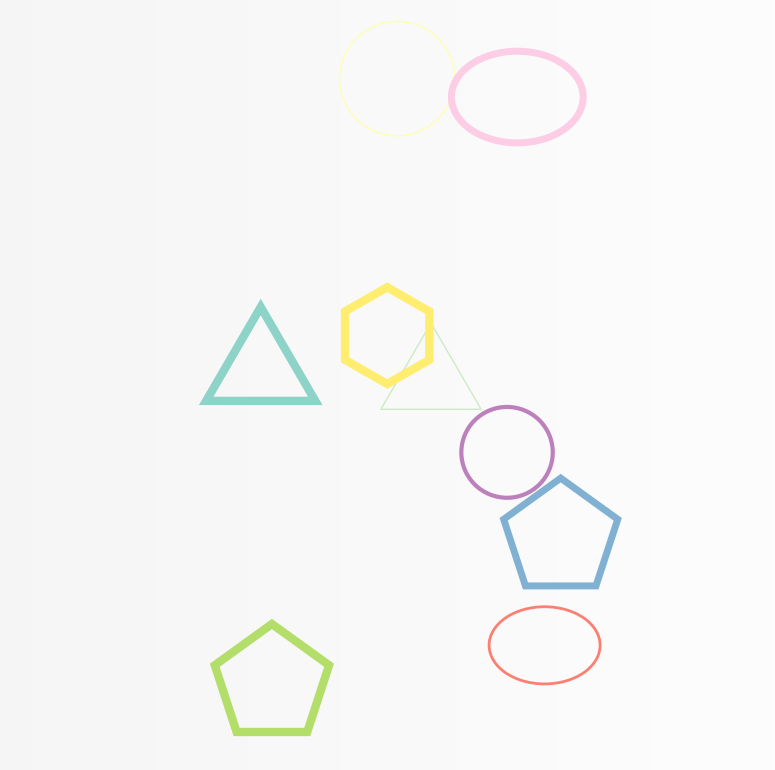[{"shape": "triangle", "thickness": 3, "radius": 0.41, "center": [0.336, 0.52]}, {"shape": "circle", "thickness": 0.5, "radius": 0.37, "center": [0.512, 0.898]}, {"shape": "oval", "thickness": 1, "radius": 0.36, "center": [0.703, 0.162]}, {"shape": "pentagon", "thickness": 2.5, "radius": 0.39, "center": [0.723, 0.302]}, {"shape": "pentagon", "thickness": 3, "radius": 0.39, "center": [0.351, 0.112]}, {"shape": "oval", "thickness": 2.5, "radius": 0.43, "center": [0.667, 0.874]}, {"shape": "circle", "thickness": 1.5, "radius": 0.29, "center": [0.654, 0.413]}, {"shape": "triangle", "thickness": 0.5, "radius": 0.37, "center": [0.556, 0.506]}, {"shape": "hexagon", "thickness": 3, "radius": 0.31, "center": [0.5, 0.564]}]